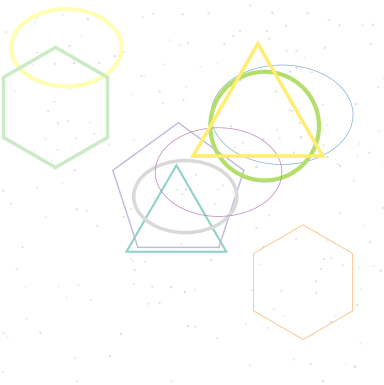[{"shape": "triangle", "thickness": 1.5, "radius": 0.75, "center": [0.458, 0.421]}, {"shape": "oval", "thickness": 3, "radius": 0.72, "center": [0.172, 0.876]}, {"shape": "pentagon", "thickness": 1, "radius": 0.9, "center": [0.463, 0.502]}, {"shape": "oval", "thickness": 0.5, "radius": 0.92, "center": [0.732, 0.702]}, {"shape": "hexagon", "thickness": 0.5, "radius": 0.74, "center": [0.787, 0.267]}, {"shape": "circle", "thickness": 3, "radius": 0.71, "center": [0.687, 0.672]}, {"shape": "oval", "thickness": 2.5, "radius": 0.67, "center": [0.481, 0.489]}, {"shape": "oval", "thickness": 0.5, "radius": 0.82, "center": [0.568, 0.553]}, {"shape": "hexagon", "thickness": 2.5, "radius": 0.78, "center": [0.144, 0.721]}, {"shape": "triangle", "thickness": 2.5, "radius": 0.97, "center": [0.67, 0.692]}]